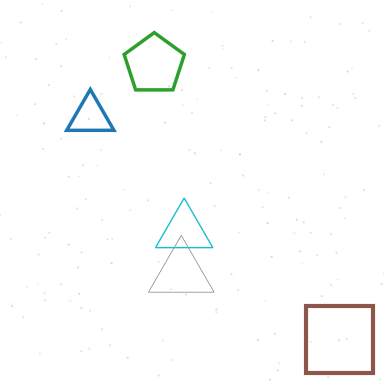[{"shape": "triangle", "thickness": 2.5, "radius": 0.35, "center": [0.235, 0.697]}, {"shape": "pentagon", "thickness": 2.5, "radius": 0.41, "center": [0.401, 0.833]}, {"shape": "square", "thickness": 3, "radius": 0.43, "center": [0.882, 0.118]}, {"shape": "triangle", "thickness": 0.5, "radius": 0.49, "center": [0.471, 0.29]}, {"shape": "triangle", "thickness": 1, "radius": 0.43, "center": [0.478, 0.4]}]